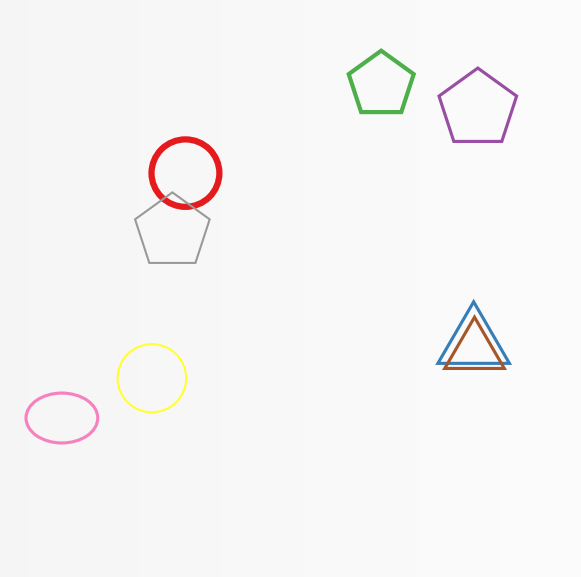[{"shape": "circle", "thickness": 3, "radius": 0.29, "center": [0.319, 0.699]}, {"shape": "triangle", "thickness": 1.5, "radius": 0.36, "center": [0.815, 0.405]}, {"shape": "pentagon", "thickness": 2, "radius": 0.29, "center": [0.656, 0.853]}, {"shape": "pentagon", "thickness": 1.5, "radius": 0.35, "center": [0.822, 0.811]}, {"shape": "circle", "thickness": 1, "radius": 0.29, "center": [0.261, 0.344]}, {"shape": "triangle", "thickness": 1.5, "radius": 0.3, "center": [0.816, 0.391]}, {"shape": "oval", "thickness": 1.5, "radius": 0.31, "center": [0.106, 0.275]}, {"shape": "pentagon", "thickness": 1, "radius": 0.34, "center": [0.297, 0.598]}]